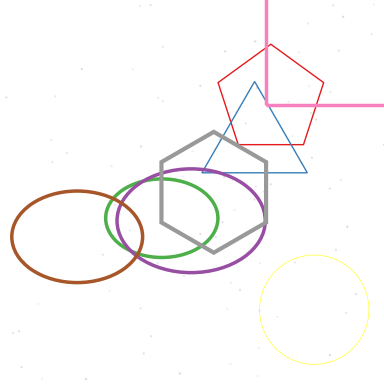[{"shape": "pentagon", "thickness": 1, "radius": 0.72, "center": [0.704, 0.741]}, {"shape": "triangle", "thickness": 1, "radius": 0.79, "center": [0.661, 0.63]}, {"shape": "oval", "thickness": 2.5, "radius": 0.73, "center": [0.42, 0.433]}, {"shape": "oval", "thickness": 2.5, "radius": 0.96, "center": [0.496, 0.427]}, {"shape": "circle", "thickness": 0.5, "radius": 0.71, "center": [0.816, 0.196]}, {"shape": "oval", "thickness": 2.5, "radius": 0.85, "center": [0.201, 0.385]}, {"shape": "square", "thickness": 2.5, "radius": 0.81, "center": [0.854, 0.889]}, {"shape": "hexagon", "thickness": 3, "radius": 0.78, "center": [0.555, 0.501]}]